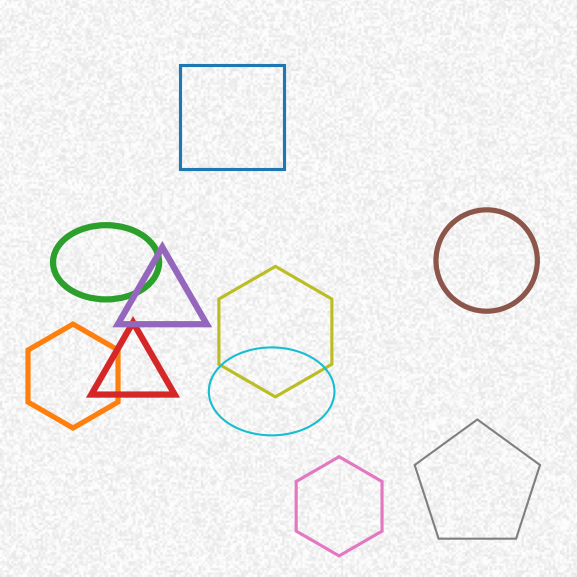[{"shape": "square", "thickness": 1.5, "radius": 0.45, "center": [0.402, 0.797]}, {"shape": "hexagon", "thickness": 2.5, "radius": 0.45, "center": [0.126, 0.348]}, {"shape": "oval", "thickness": 3, "radius": 0.46, "center": [0.184, 0.545]}, {"shape": "triangle", "thickness": 3, "radius": 0.42, "center": [0.23, 0.358]}, {"shape": "triangle", "thickness": 3, "radius": 0.44, "center": [0.281, 0.482]}, {"shape": "circle", "thickness": 2.5, "radius": 0.44, "center": [0.843, 0.548]}, {"shape": "hexagon", "thickness": 1.5, "radius": 0.43, "center": [0.587, 0.122]}, {"shape": "pentagon", "thickness": 1, "radius": 0.57, "center": [0.827, 0.159]}, {"shape": "hexagon", "thickness": 1.5, "radius": 0.56, "center": [0.477, 0.425]}, {"shape": "oval", "thickness": 1, "radius": 0.54, "center": [0.47, 0.321]}]